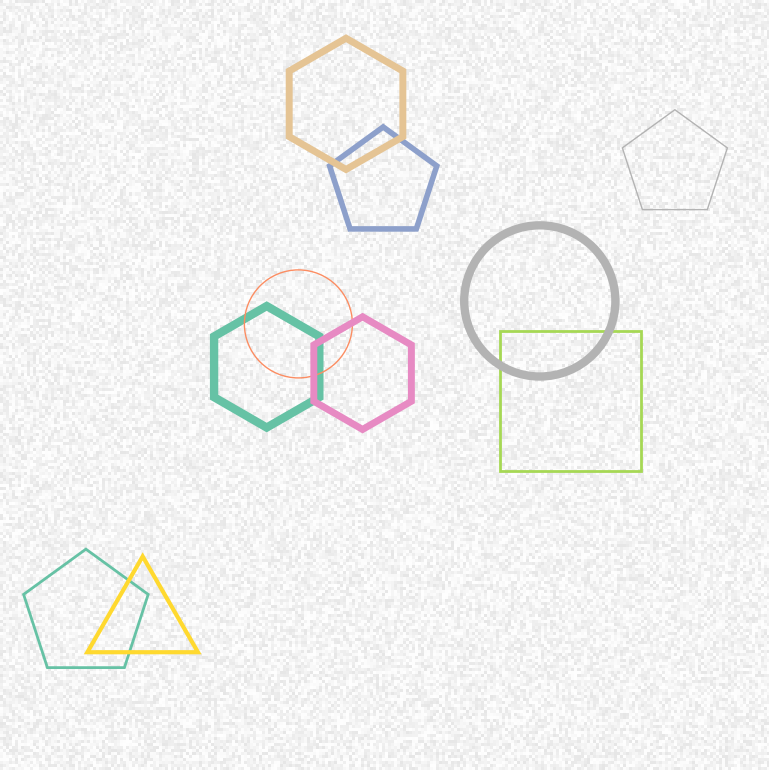[{"shape": "pentagon", "thickness": 1, "radius": 0.43, "center": [0.112, 0.202]}, {"shape": "hexagon", "thickness": 3, "radius": 0.39, "center": [0.346, 0.524]}, {"shape": "circle", "thickness": 0.5, "radius": 0.35, "center": [0.388, 0.579]}, {"shape": "pentagon", "thickness": 2, "radius": 0.37, "center": [0.498, 0.762]}, {"shape": "hexagon", "thickness": 2.5, "radius": 0.37, "center": [0.471, 0.515]}, {"shape": "square", "thickness": 1, "radius": 0.46, "center": [0.741, 0.479]}, {"shape": "triangle", "thickness": 1.5, "radius": 0.41, "center": [0.185, 0.194]}, {"shape": "hexagon", "thickness": 2.5, "radius": 0.43, "center": [0.449, 0.865]}, {"shape": "circle", "thickness": 3, "radius": 0.49, "center": [0.701, 0.609]}, {"shape": "pentagon", "thickness": 0.5, "radius": 0.36, "center": [0.876, 0.786]}]